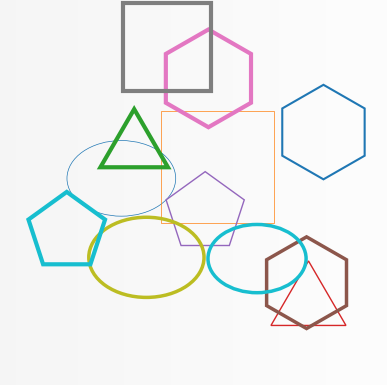[{"shape": "oval", "thickness": 0.5, "radius": 0.7, "center": [0.313, 0.537]}, {"shape": "hexagon", "thickness": 1.5, "radius": 0.61, "center": [0.835, 0.657]}, {"shape": "square", "thickness": 0.5, "radius": 0.73, "center": [0.561, 0.566]}, {"shape": "triangle", "thickness": 3, "radius": 0.5, "center": [0.346, 0.616]}, {"shape": "triangle", "thickness": 1, "radius": 0.56, "center": [0.796, 0.211]}, {"shape": "pentagon", "thickness": 1, "radius": 0.53, "center": [0.529, 0.448]}, {"shape": "hexagon", "thickness": 2.5, "radius": 0.6, "center": [0.791, 0.266]}, {"shape": "hexagon", "thickness": 3, "radius": 0.63, "center": [0.538, 0.796]}, {"shape": "square", "thickness": 3, "radius": 0.57, "center": [0.431, 0.879]}, {"shape": "oval", "thickness": 2.5, "radius": 0.74, "center": [0.378, 0.332]}, {"shape": "pentagon", "thickness": 3, "radius": 0.52, "center": [0.172, 0.398]}, {"shape": "oval", "thickness": 2.5, "radius": 0.63, "center": [0.663, 0.328]}]